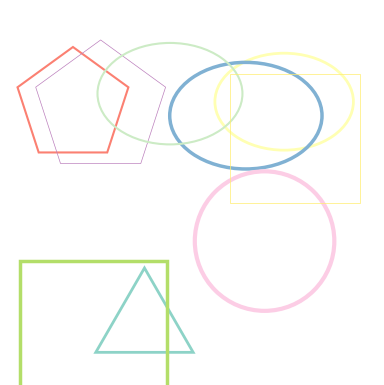[{"shape": "triangle", "thickness": 2, "radius": 0.73, "center": [0.375, 0.158]}, {"shape": "oval", "thickness": 2, "radius": 0.9, "center": [0.738, 0.736]}, {"shape": "pentagon", "thickness": 1.5, "radius": 0.76, "center": [0.19, 0.726]}, {"shape": "oval", "thickness": 2.5, "radius": 0.99, "center": [0.639, 0.7]}, {"shape": "square", "thickness": 2.5, "radius": 0.96, "center": [0.244, 0.13]}, {"shape": "circle", "thickness": 3, "radius": 0.91, "center": [0.687, 0.374]}, {"shape": "pentagon", "thickness": 0.5, "radius": 0.89, "center": [0.261, 0.719]}, {"shape": "oval", "thickness": 1.5, "radius": 0.94, "center": [0.441, 0.757]}, {"shape": "square", "thickness": 0.5, "radius": 0.84, "center": [0.766, 0.64]}]